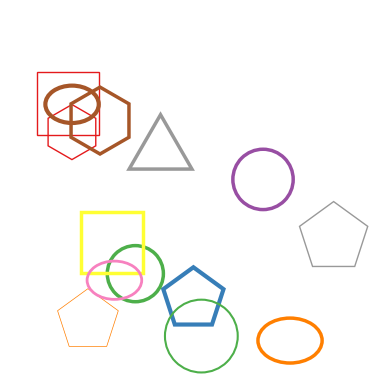[{"shape": "hexagon", "thickness": 1, "radius": 0.36, "center": [0.187, 0.657]}, {"shape": "square", "thickness": 1, "radius": 0.41, "center": [0.177, 0.731]}, {"shape": "pentagon", "thickness": 3, "radius": 0.41, "center": [0.502, 0.224]}, {"shape": "circle", "thickness": 1.5, "radius": 0.47, "center": [0.523, 0.127]}, {"shape": "circle", "thickness": 2.5, "radius": 0.36, "center": [0.352, 0.289]}, {"shape": "circle", "thickness": 2.5, "radius": 0.39, "center": [0.683, 0.534]}, {"shape": "pentagon", "thickness": 0.5, "radius": 0.41, "center": [0.228, 0.167]}, {"shape": "oval", "thickness": 2.5, "radius": 0.42, "center": [0.753, 0.115]}, {"shape": "square", "thickness": 2.5, "radius": 0.4, "center": [0.291, 0.371]}, {"shape": "hexagon", "thickness": 2.5, "radius": 0.43, "center": [0.26, 0.687]}, {"shape": "oval", "thickness": 3, "radius": 0.35, "center": [0.187, 0.729]}, {"shape": "oval", "thickness": 2, "radius": 0.35, "center": [0.297, 0.272]}, {"shape": "triangle", "thickness": 2.5, "radius": 0.47, "center": [0.417, 0.608]}, {"shape": "pentagon", "thickness": 1, "radius": 0.47, "center": [0.867, 0.383]}]